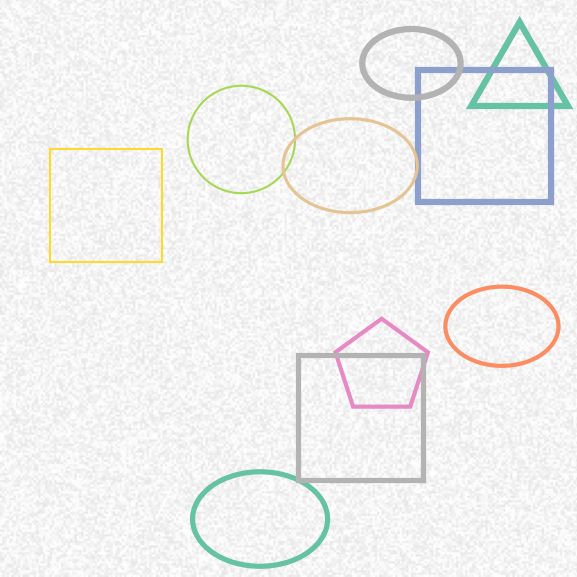[{"shape": "oval", "thickness": 2.5, "radius": 0.58, "center": [0.45, 0.1]}, {"shape": "triangle", "thickness": 3, "radius": 0.48, "center": [0.9, 0.864]}, {"shape": "oval", "thickness": 2, "radius": 0.49, "center": [0.869, 0.434]}, {"shape": "square", "thickness": 3, "radius": 0.57, "center": [0.839, 0.764]}, {"shape": "pentagon", "thickness": 2, "radius": 0.42, "center": [0.661, 0.363]}, {"shape": "circle", "thickness": 1, "radius": 0.47, "center": [0.418, 0.758]}, {"shape": "square", "thickness": 1, "radius": 0.49, "center": [0.184, 0.643]}, {"shape": "oval", "thickness": 1.5, "radius": 0.58, "center": [0.606, 0.712]}, {"shape": "oval", "thickness": 3, "radius": 0.43, "center": [0.712, 0.889]}, {"shape": "square", "thickness": 2.5, "radius": 0.54, "center": [0.624, 0.276]}]